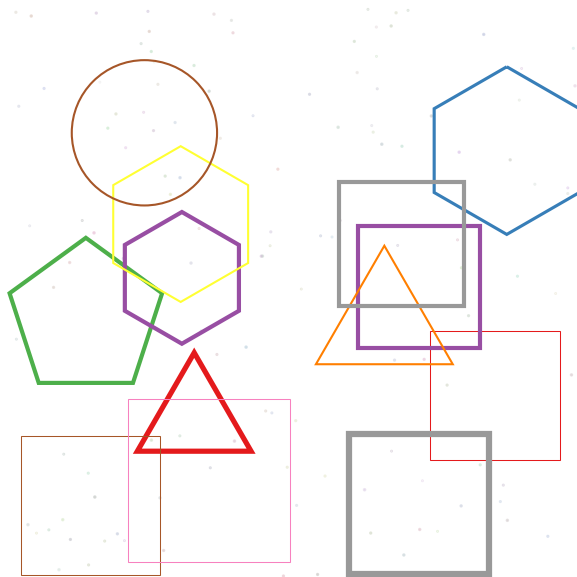[{"shape": "square", "thickness": 0.5, "radius": 0.56, "center": [0.858, 0.314]}, {"shape": "triangle", "thickness": 2.5, "radius": 0.57, "center": [0.336, 0.275]}, {"shape": "hexagon", "thickness": 1.5, "radius": 0.73, "center": [0.878, 0.738]}, {"shape": "pentagon", "thickness": 2, "radius": 0.69, "center": [0.149, 0.448]}, {"shape": "hexagon", "thickness": 2, "radius": 0.57, "center": [0.315, 0.518]}, {"shape": "square", "thickness": 2, "radius": 0.53, "center": [0.726, 0.503]}, {"shape": "triangle", "thickness": 1, "radius": 0.68, "center": [0.666, 0.437]}, {"shape": "hexagon", "thickness": 1, "radius": 0.67, "center": [0.313, 0.611]}, {"shape": "square", "thickness": 0.5, "radius": 0.6, "center": [0.156, 0.124]}, {"shape": "circle", "thickness": 1, "radius": 0.63, "center": [0.25, 0.769]}, {"shape": "square", "thickness": 0.5, "radius": 0.7, "center": [0.362, 0.167]}, {"shape": "square", "thickness": 3, "radius": 0.61, "center": [0.726, 0.126]}, {"shape": "square", "thickness": 2, "radius": 0.54, "center": [0.695, 0.576]}]